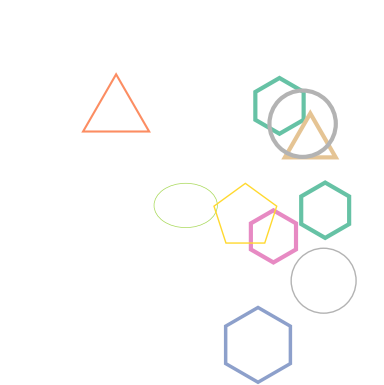[{"shape": "hexagon", "thickness": 3, "radius": 0.36, "center": [0.726, 0.725]}, {"shape": "hexagon", "thickness": 3, "radius": 0.36, "center": [0.845, 0.454]}, {"shape": "triangle", "thickness": 1.5, "radius": 0.5, "center": [0.302, 0.708]}, {"shape": "hexagon", "thickness": 2.5, "radius": 0.49, "center": [0.67, 0.104]}, {"shape": "hexagon", "thickness": 3, "radius": 0.34, "center": [0.71, 0.386]}, {"shape": "oval", "thickness": 0.5, "radius": 0.41, "center": [0.482, 0.466]}, {"shape": "pentagon", "thickness": 1, "radius": 0.43, "center": [0.637, 0.438]}, {"shape": "triangle", "thickness": 3, "radius": 0.38, "center": [0.806, 0.629]}, {"shape": "circle", "thickness": 1, "radius": 0.42, "center": [0.841, 0.271]}, {"shape": "circle", "thickness": 3, "radius": 0.43, "center": [0.786, 0.679]}]